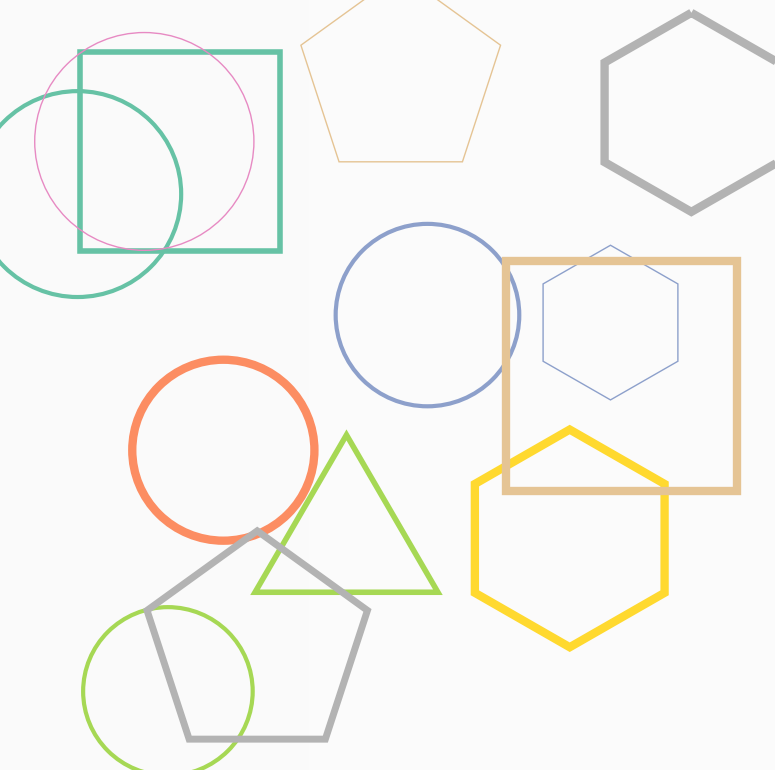[{"shape": "circle", "thickness": 1.5, "radius": 0.67, "center": [0.1, 0.748]}, {"shape": "square", "thickness": 2, "radius": 0.65, "center": [0.232, 0.803]}, {"shape": "circle", "thickness": 3, "radius": 0.59, "center": [0.288, 0.415]}, {"shape": "circle", "thickness": 1.5, "radius": 0.59, "center": [0.552, 0.591]}, {"shape": "hexagon", "thickness": 0.5, "radius": 0.5, "center": [0.788, 0.581]}, {"shape": "circle", "thickness": 0.5, "radius": 0.71, "center": [0.186, 0.816]}, {"shape": "circle", "thickness": 1.5, "radius": 0.55, "center": [0.217, 0.102]}, {"shape": "triangle", "thickness": 2, "radius": 0.68, "center": [0.447, 0.299]}, {"shape": "hexagon", "thickness": 3, "radius": 0.71, "center": [0.735, 0.301]}, {"shape": "pentagon", "thickness": 0.5, "radius": 0.68, "center": [0.517, 0.899]}, {"shape": "square", "thickness": 3, "radius": 0.75, "center": [0.802, 0.512]}, {"shape": "pentagon", "thickness": 2.5, "radius": 0.75, "center": [0.332, 0.161]}, {"shape": "hexagon", "thickness": 3, "radius": 0.65, "center": [0.892, 0.854]}]